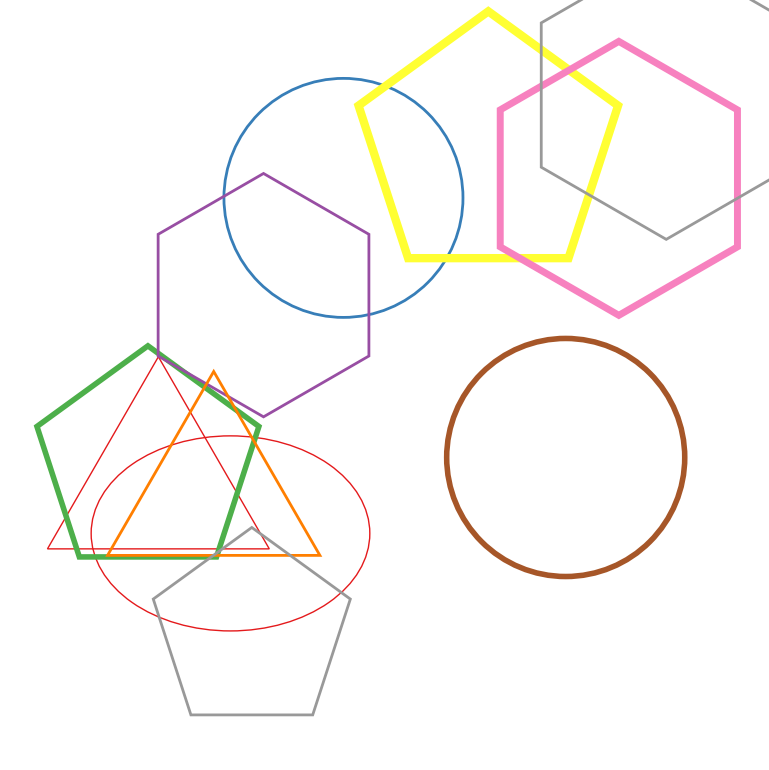[{"shape": "oval", "thickness": 0.5, "radius": 0.9, "center": [0.299, 0.307]}, {"shape": "triangle", "thickness": 0.5, "radius": 0.83, "center": [0.206, 0.37]}, {"shape": "circle", "thickness": 1, "radius": 0.78, "center": [0.446, 0.743]}, {"shape": "pentagon", "thickness": 2, "radius": 0.76, "center": [0.192, 0.399]}, {"shape": "hexagon", "thickness": 1, "radius": 0.79, "center": [0.342, 0.617]}, {"shape": "triangle", "thickness": 1, "radius": 0.8, "center": [0.278, 0.358]}, {"shape": "pentagon", "thickness": 3, "radius": 0.89, "center": [0.634, 0.808]}, {"shape": "circle", "thickness": 2, "radius": 0.77, "center": [0.735, 0.406]}, {"shape": "hexagon", "thickness": 2.5, "radius": 0.89, "center": [0.804, 0.768]}, {"shape": "hexagon", "thickness": 1, "radius": 0.94, "center": [0.865, 0.877]}, {"shape": "pentagon", "thickness": 1, "radius": 0.67, "center": [0.327, 0.18]}]